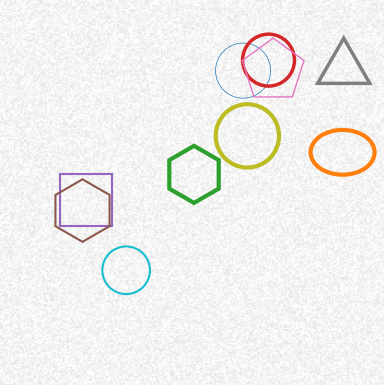[{"shape": "circle", "thickness": 0.5, "radius": 0.36, "center": [0.631, 0.817]}, {"shape": "oval", "thickness": 3, "radius": 0.42, "center": [0.89, 0.604]}, {"shape": "hexagon", "thickness": 3, "radius": 0.37, "center": [0.504, 0.547]}, {"shape": "circle", "thickness": 2.5, "radius": 0.34, "center": [0.698, 0.844]}, {"shape": "square", "thickness": 1.5, "radius": 0.34, "center": [0.224, 0.48]}, {"shape": "hexagon", "thickness": 1.5, "radius": 0.41, "center": [0.214, 0.453]}, {"shape": "pentagon", "thickness": 1, "radius": 0.42, "center": [0.709, 0.817]}, {"shape": "triangle", "thickness": 2.5, "radius": 0.39, "center": [0.893, 0.823]}, {"shape": "circle", "thickness": 3, "radius": 0.41, "center": [0.643, 0.647]}, {"shape": "circle", "thickness": 1.5, "radius": 0.31, "center": [0.328, 0.298]}]